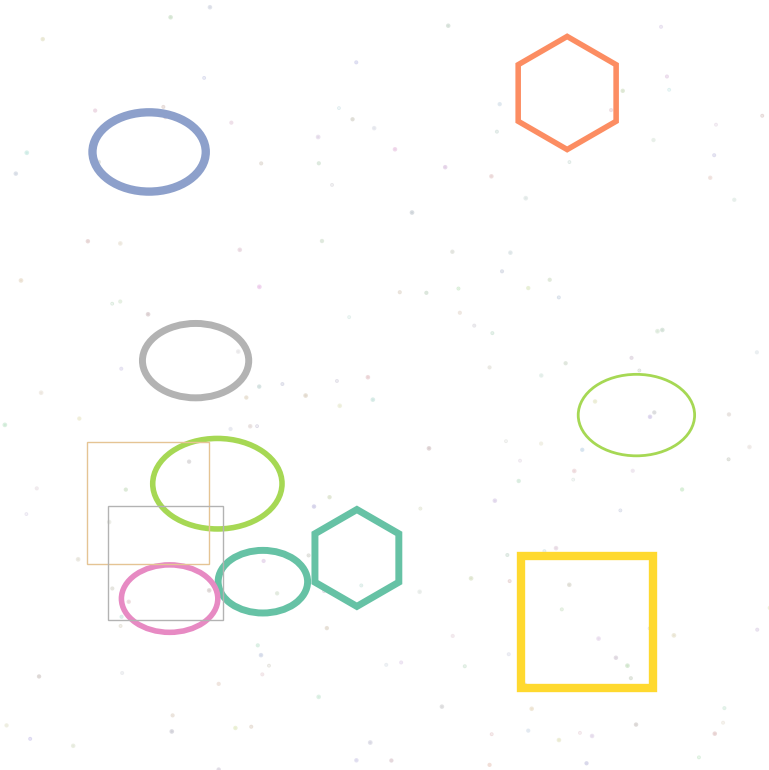[{"shape": "hexagon", "thickness": 2.5, "radius": 0.31, "center": [0.463, 0.275]}, {"shape": "oval", "thickness": 2.5, "radius": 0.29, "center": [0.341, 0.245]}, {"shape": "hexagon", "thickness": 2, "radius": 0.37, "center": [0.737, 0.879]}, {"shape": "oval", "thickness": 3, "radius": 0.37, "center": [0.194, 0.803]}, {"shape": "oval", "thickness": 2, "radius": 0.31, "center": [0.22, 0.223]}, {"shape": "oval", "thickness": 2, "radius": 0.42, "center": [0.282, 0.372]}, {"shape": "oval", "thickness": 1, "radius": 0.38, "center": [0.827, 0.461]}, {"shape": "square", "thickness": 3, "radius": 0.43, "center": [0.762, 0.192]}, {"shape": "square", "thickness": 0.5, "radius": 0.4, "center": [0.193, 0.346]}, {"shape": "square", "thickness": 0.5, "radius": 0.37, "center": [0.215, 0.269]}, {"shape": "oval", "thickness": 2.5, "radius": 0.35, "center": [0.254, 0.532]}]